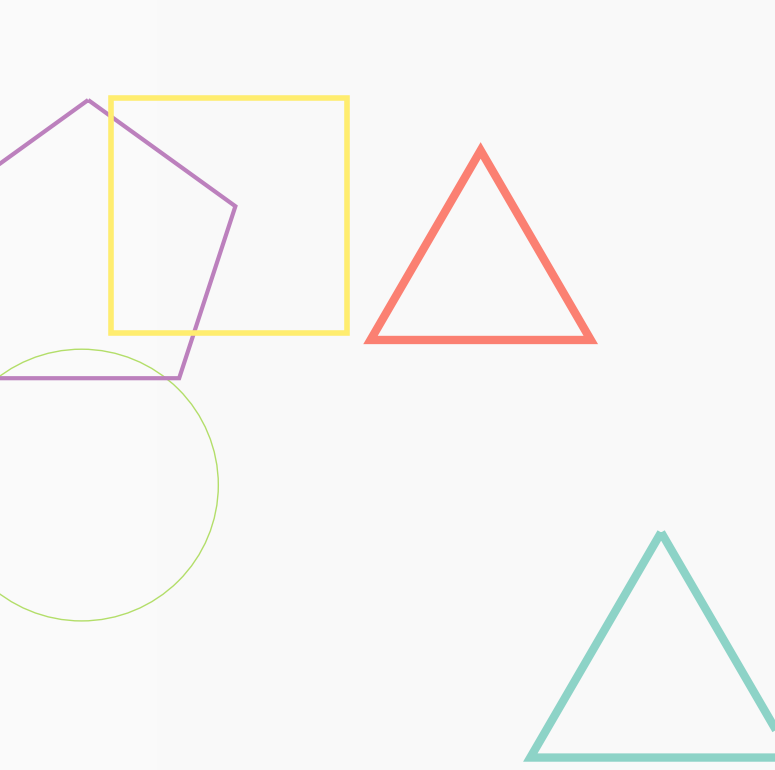[{"shape": "triangle", "thickness": 3, "radius": 0.97, "center": [0.853, 0.114]}, {"shape": "triangle", "thickness": 3, "radius": 0.82, "center": [0.62, 0.641]}, {"shape": "circle", "thickness": 0.5, "radius": 0.88, "center": [0.105, 0.37]}, {"shape": "pentagon", "thickness": 1.5, "radius": 1.0, "center": [0.114, 0.67]}, {"shape": "square", "thickness": 2, "radius": 0.76, "center": [0.295, 0.72]}]